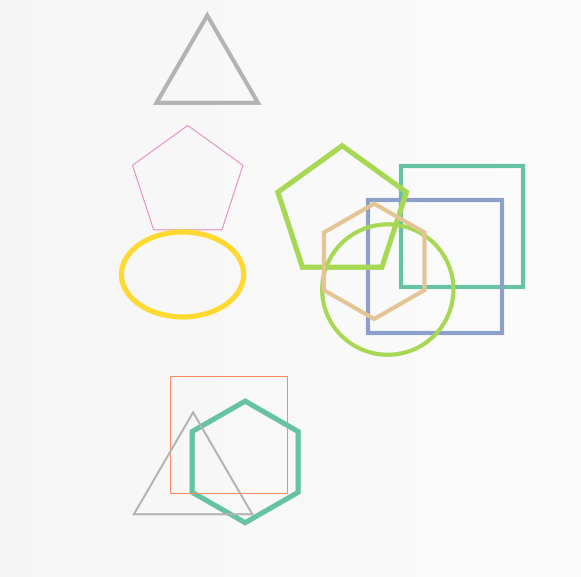[{"shape": "hexagon", "thickness": 2.5, "radius": 0.53, "center": [0.422, 0.199]}, {"shape": "square", "thickness": 2, "radius": 0.53, "center": [0.795, 0.607]}, {"shape": "square", "thickness": 0.5, "radius": 0.51, "center": [0.393, 0.247]}, {"shape": "square", "thickness": 2, "radius": 0.58, "center": [0.748, 0.538]}, {"shape": "pentagon", "thickness": 0.5, "radius": 0.5, "center": [0.323, 0.682]}, {"shape": "circle", "thickness": 2, "radius": 0.56, "center": [0.667, 0.498]}, {"shape": "pentagon", "thickness": 2.5, "radius": 0.58, "center": [0.589, 0.63]}, {"shape": "oval", "thickness": 2.5, "radius": 0.53, "center": [0.314, 0.524]}, {"shape": "hexagon", "thickness": 2, "radius": 0.5, "center": [0.644, 0.547]}, {"shape": "triangle", "thickness": 1, "radius": 0.59, "center": [0.332, 0.167]}, {"shape": "triangle", "thickness": 2, "radius": 0.5, "center": [0.357, 0.871]}]